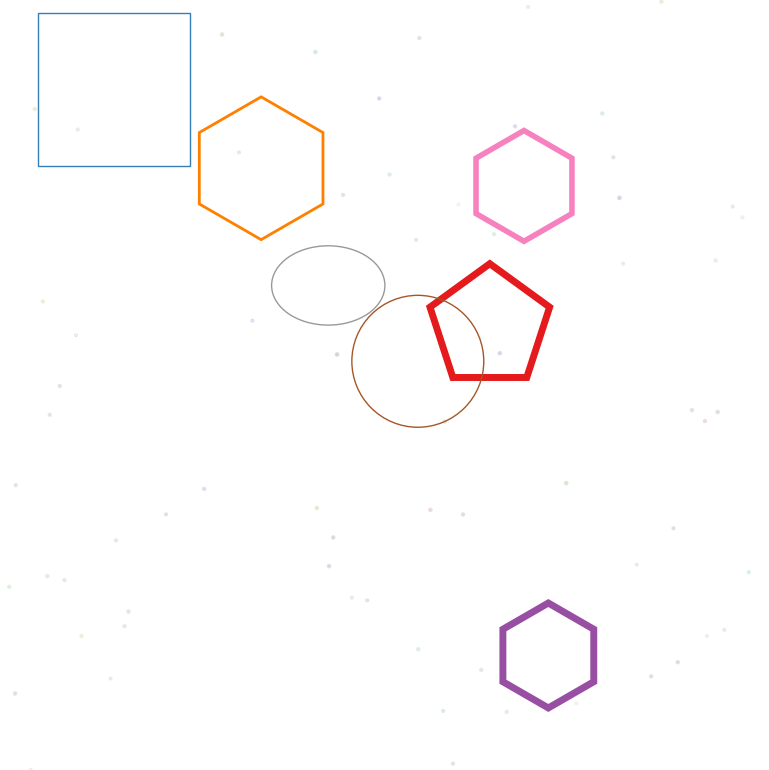[{"shape": "pentagon", "thickness": 2.5, "radius": 0.41, "center": [0.636, 0.576]}, {"shape": "square", "thickness": 0.5, "radius": 0.5, "center": [0.148, 0.884]}, {"shape": "hexagon", "thickness": 2.5, "radius": 0.34, "center": [0.712, 0.149]}, {"shape": "hexagon", "thickness": 1, "radius": 0.46, "center": [0.339, 0.781]}, {"shape": "circle", "thickness": 0.5, "radius": 0.43, "center": [0.543, 0.531]}, {"shape": "hexagon", "thickness": 2, "radius": 0.36, "center": [0.681, 0.759]}, {"shape": "oval", "thickness": 0.5, "radius": 0.37, "center": [0.426, 0.629]}]